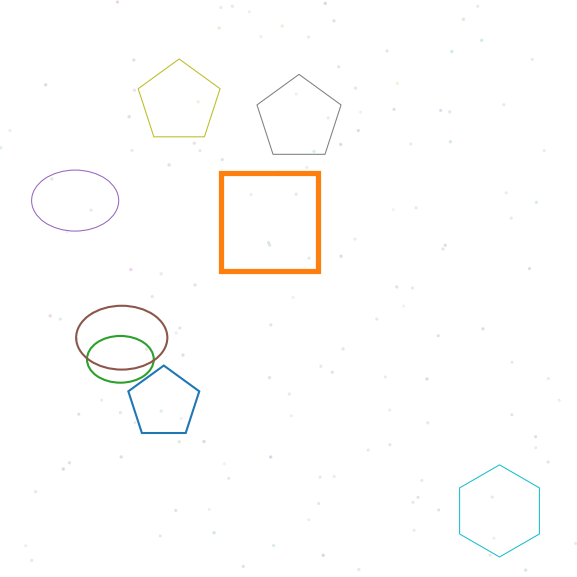[{"shape": "pentagon", "thickness": 1, "radius": 0.32, "center": [0.284, 0.302]}, {"shape": "square", "thickness": 2.5, "radius": 0.42, "center": [0.467, 0.614]}, {"shape": "oval", "thickness": 1, "radius": 0.29, "center": [0.208, 0.377]}, {"shape": "oval", "thickness": 0.5, "radius": 0.38, "center": [0.13, 0.652]}, {"shape": "oval", "thickness": 1, "radius": 0.39, "center": [0.211, 0.414]}, {"shape": "pentagon", "thickness": 0.5, "radius": 0.38, "center": [0.518, 0.794]}, {"shape": "pentagon", "thickness": 0.5, "radius": 0.37, "center": [0.31, 0.822]}, {"shape": "hexagon", "thickness": 0.5, "radius": 0.4, "center": [0.865, 0.114]}]